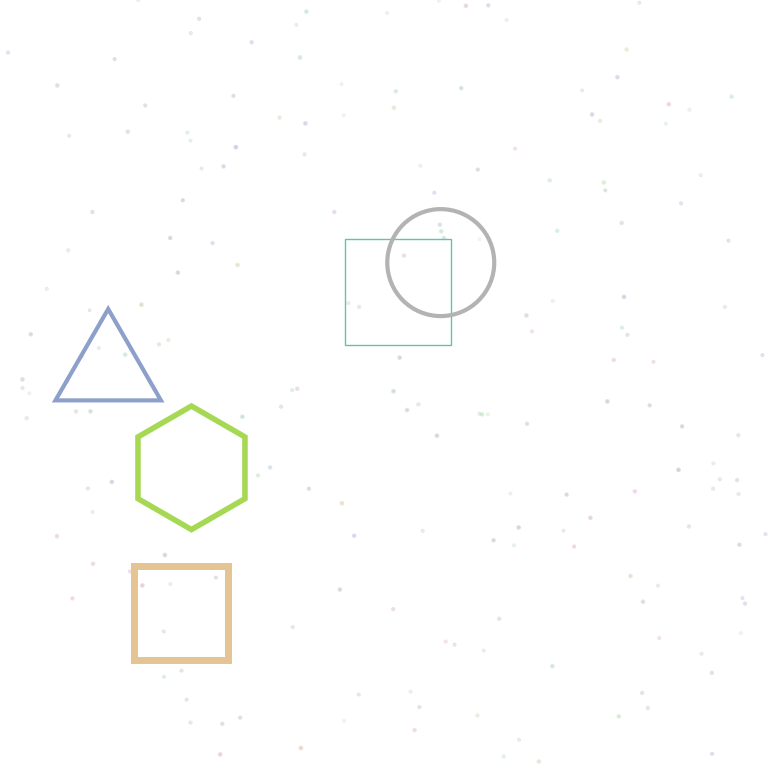[{"shape": "square", "thickness": 0.5, "radius": 0.34, "center": [0.517, 0.62]}, {"shape": "triangle", "thickness": 1.5, "radius": 0.4, "center": [0.14, 0.52]}, {"shape": "hexagon", "thickness": 2, "radius": 0.4, "center": [0.249, 0.392]}, {"shape": "square", "thickness": 2.5, "radius": 0.31, "center": [0.236, 0.204]}, {"shape": "circle", "thickness": 1.5, "radius": 0.35, "center": [0.572, 0.659]}]